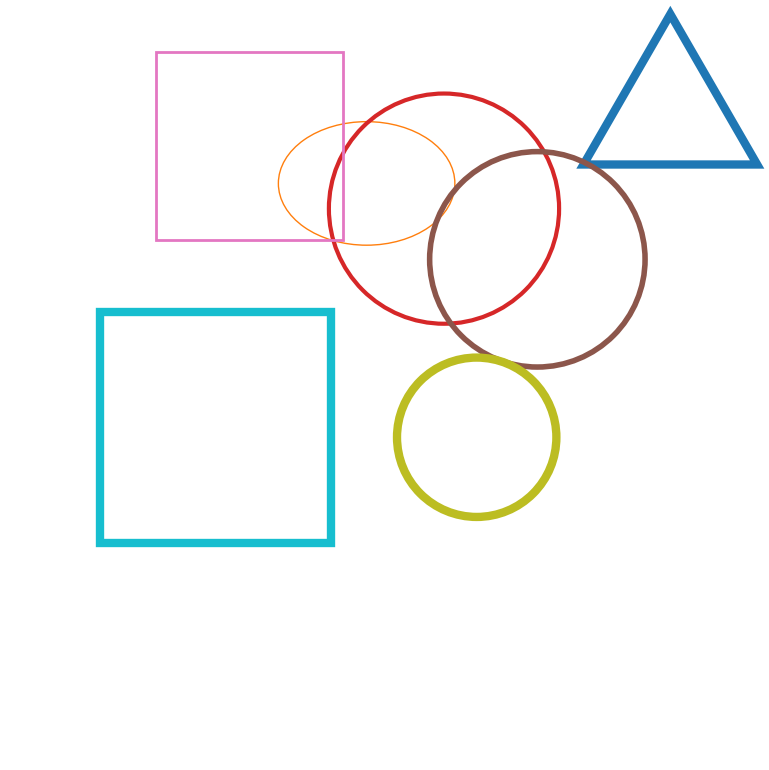[{"shape": "triangle", "thickness": 3, "radius": 0.65, "center": [0.871, 0.851]}, {"shape": "oval", "thickness": 0.5, "radius": 0.57, "center": [0.476, 0.762]}, {"shape": "circle", "thickness": 1.5, "radius": 0.75, "center": [0.577, 0.729]}, {"shape": "circle", "thickness": 2, "radius": 0.7, "center": [0.698, 0.663]}, {"shape": "square", "thickness": 1, "radius": 0.61, "center": [0.324, 0.811]}, {"shape": "circle", "thickness": 3, "radius": 0.52, "center": [0.619, 0.432]}, {"shape": "square", "thickness": 3, "radius": 0.75, "center": [0.28, 0.445]}]